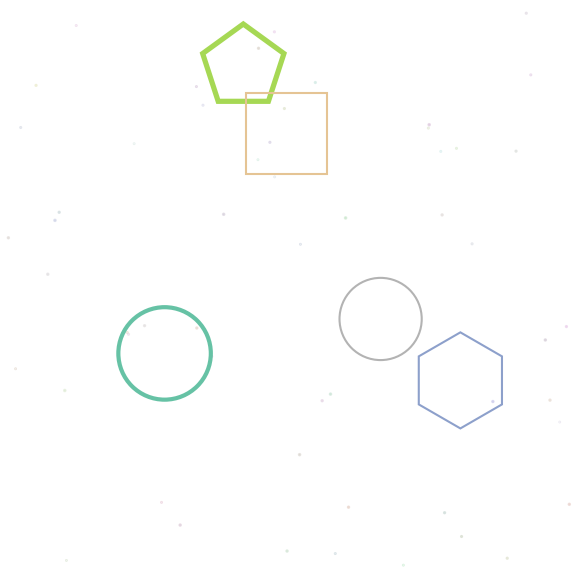[{"shape": "circle", "thickness": 2, "radius": 0.4, "center": [0.285, 0.387]}, {"shape": "hexagon", "thickness": 1, "radius": 0.42, "center": [0.797, 0.34]}, {"shape": "pentagon", "thickness": 2.5, "radius": 0.37, "center": [0.421, 0.884]}, {"shape": "square", "thickness": 1, "radius": 0.35, "center": [0.496, 0.768]}, {"shape": "circle", "thickness": 1, "radius": 0.36, "center": [0.659, 0.447]}]